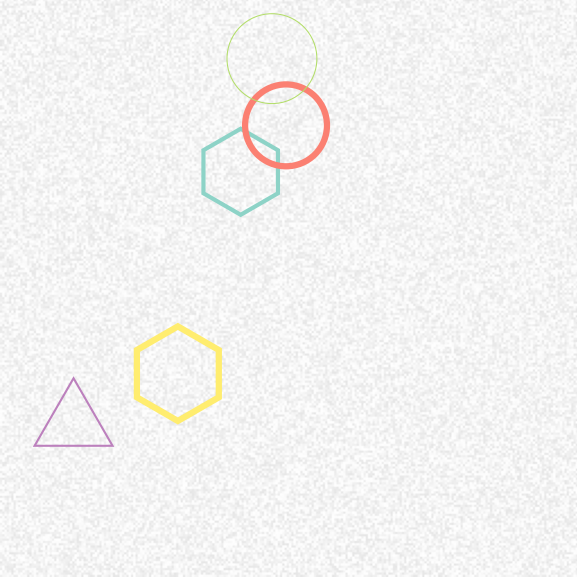[{"shape": "hexagon", "thickness": 2, "radius": 0.37, "center": [0.417, 0.702]}, {"shape": "circle", "thickness": 3, "radius": 0.35, "center": [0.495, 0.782]}, {"shape": "circle", "thickness": 0.5, "radius": 0.39, "center": [0.471, 0.898]}, {"shape": "triangle", "thickness": 1, "radius": 0.39, "center": [0.127, 0.266]}, {"shape": "hexagon", "thickness": 3, "radius": 0.41, "center": [0.308, 0.352]}]